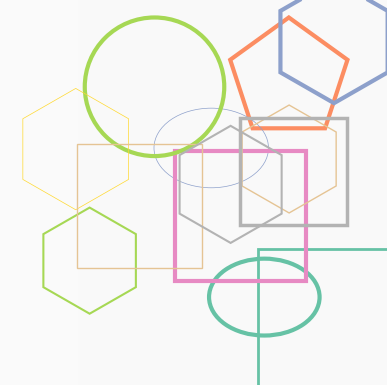[{"shape": "oval", "thickness": 3, "radius": 0.71, "center": [0.682, 0.228]}, {"shape": "square", "thickness": 2, "radius": 0.94, "center": [0.854, 0.166]}, {"shape": "pentagon", "thickness": 3, "radius": 0.8, "center": [0.745, 0.795]}, {"shape": "oval", "thickness": 0.5, "radius": 0.74, "center": [0.545, 0.616]}, {"shape": "hexagon", "thickness": 3, "radius": 0.8, "center": [0.862, 0.892]}, {"shape": "square", "thickness": 3, "radius": 0.85, "center": [0.621, 0.439]}, {"shape": "hexagon", "thickness": 1.5, "radius": 0.69, "center": [0.231, 0.323]}, {"shape": "circle", "thickness": 3, "radius": 0.9, "center": [0.399, 0.775]}, {"shape": "hexagon", "thickness": 0.5, "radius": 0.79, "center": [0.195, 0.613]}, {"shape": "square", "thickness": 1, "radius": 0.81, "center": [0.359, 0.464]}, {"shape": "hexagon", "thickness": 1, "radius": 0.7, "center": [0.746, 0.587]}, {"shape": "hexagon", "thickness": 1.5, "radius": 0.76, "center": [0.595, 0.521]}, {"shape": "square", "thickness": 2.5, "radius": 0.69, "center": [0.758, 0.554]}]